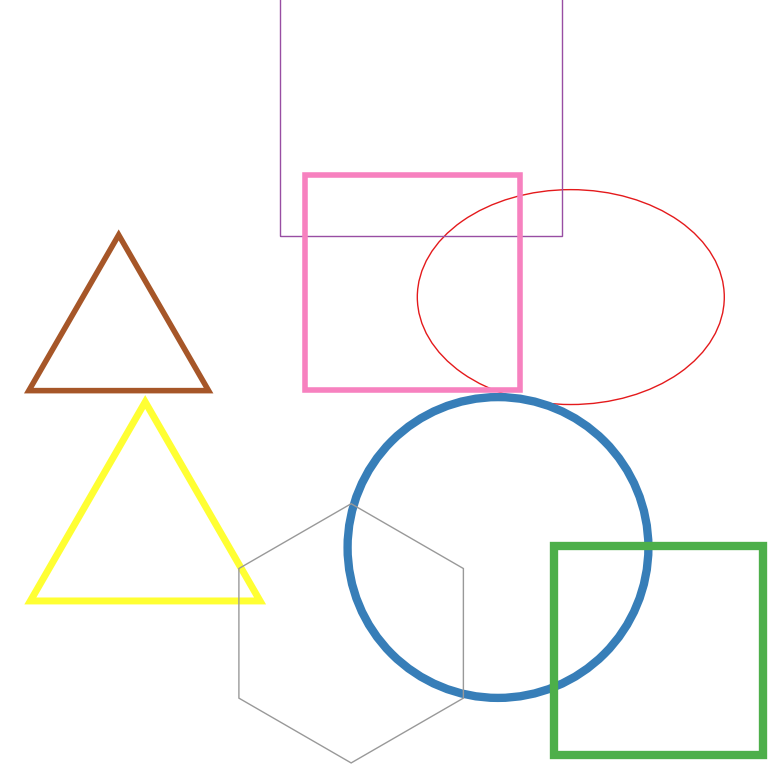[{"shape": "oval", "thickness": 0.5, "radius": 1.0, "center": [0.741, 0.614]}, {"shape": "circle", "thickness": 3, "radius": 0.98, "center": [0.647, 0.289]}, {"shape": "square", "thickness": 3, "radius": 0.68, "center": [0.855, 0.155]}, {"shape": "square", "thickness": 0.5, "radius": 0.91, "center": [0.547, 0.877]}, {"shape": "triangle", "thickness": 2.5, "radius": 0.86, "center": [0.189, 0.306]}, {"shape": "triangle", "thickness": 2, "radius": 0.67, "center": [0.154, 0.56]}, {"shape": "square", "thickness": 2, "radius": 0.7, "center": [0.535, 0.633]}, {"shape": "hexagon", "thickness": 0.5, "radius": 0.84, "center": [0.456, 0.177]}]